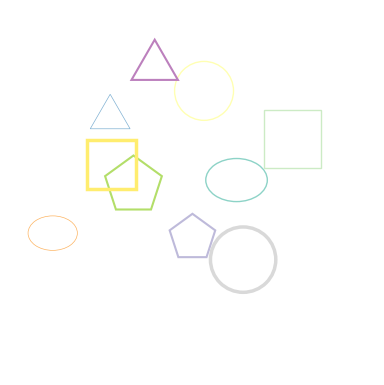[{"shape": "oval", "thickness": 1, "radius": 0.4, "center": [0.614, 0.532]}, {"shape": "circle", "thickness": 1, "radius": 0.38, "center": [0.53, 0.764]}, {"shape": "pentagon", "thickness": 1.5, "radius": 0.31, "center": [0.5, 0.382]}, {"shape": "triangle", "thickness": 0.5, "radius": 0.3, "center": [0.286, 0.695]}, {"shape": "oval", "thickness": 0.5, "radius": 0.32, "center": [0.137, 0.394]}, {"shape": "pentagon", "thickness": 1.5, "radius": 0.39, "center": [0.347, 0.519]}, {"shape": "circle", "thickness": 2.5, "radius": 0.42, "center": [0.631, 0.326]}, {"shape": "triangle", "thickness": 1.5, "radius": 0.35, "center": [0.402, 0.827]}, {"shape": "square", "thickness": 1, "radius": 0.37, "center": [0.76, 0.638]}, {"shape": "square", "thickness": 2.5, "radius": 0.32, "center": [0.29, 0.572]}]